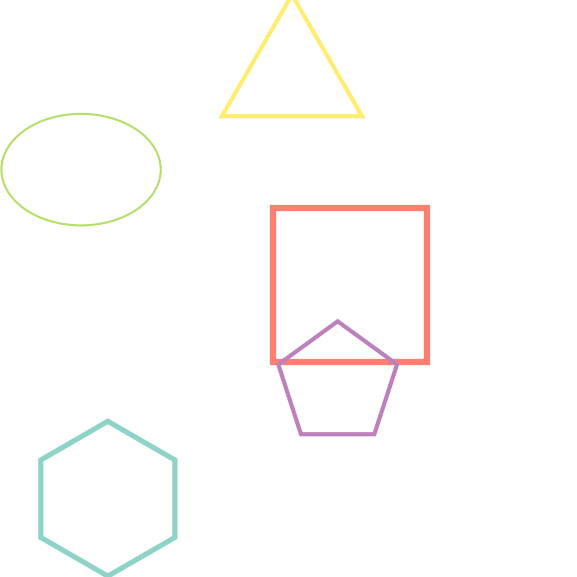[{"shape": "hexagon", "thickness": 2.5, "radius": 0.67, "center": [0.187, 0.136]}, {"shape": "square", "thickness": 3, "radius": 0.67, "center": [0.606, 0.505]}, {"shape": "oval", "thickness": 1, "radius": 0.69, "center": [0.14, 0.705]}, {"shape": "pentagon", "thickness": 2, "radius": 0.54, "center": [0.585, 0.335]}, {"shape": "triangle", "thickness": 2, "radius": 0.7, "center": [0.506, 0.868]}]